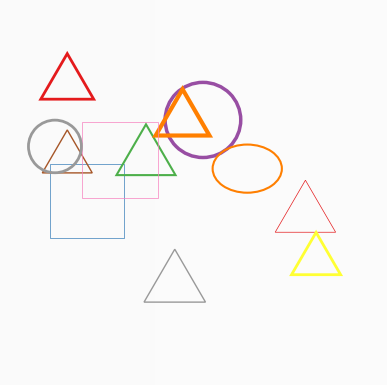[{"shape": "triangle", "thickness": 0.5, "radius": 0.45, "center": [0.788, 0.442]}, {"shape": "triangle", "thickness": 2, "radius": 0.39, "center": [0.174, 0.782]}, {"shape": "square", "thickness": 0.5, "radius": 0.48, "center": [0.224, 0.478]}, {"shape": "triangle", "thickness": 1.5, "radius": 0.44, "center": [0.377, 0.589]}, {"shape": "circle", "thickness": 2.5, "radius": 0.49, "center": [0.524, 0.688]}, {"shape": "triangle", "thickness": 3, "radius": 0.4, "center": [0.471, 0.688]}, {"shape": "oval", "thickness": 1.5, "radius": 0.45, "center": [0.638, 0.562]}, {"shape": "triangle", "thickness": 2, "radius": 0.37, "center": [0.816, 0.323]}, {"shape": "triangle", "thickness": 1, "radius": 0.37, "center": [0.174, 0.588]}, {"shape": "square", "thickness": 0.5, "radius": 0.49, "center": [0.31, 0.585]}, {"shape": "circle", "thickness": 2, "radius": 0.34, "center": [0.142, 0.62]}, {"shape": "triangle", "thickness": 1, "radius": 0.46, "center": [0.451, 0.261]}]